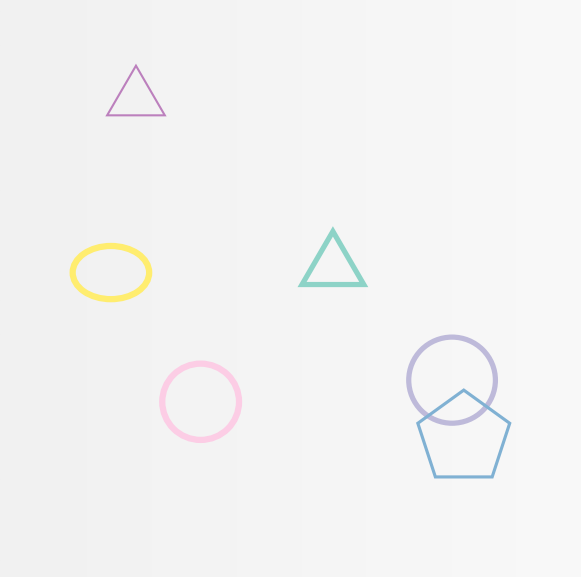[{"shape": "triangle", "thickness": 2.5, "radius": 0.31, "center": [0.573, 0.537]}, {"shape": "circle", "thickness": 2.5, "radius": 0.37, "center": [0.778, 0.341]}, {"shape": "pentagon", "thickness": 1.5, "radius": 0.42, "center": [0.798, 0.241]}, {"shape": "circle", "thickness": 3, "radius": 0.33, "center": [0.345, 0.303]}, {"shape": "triangle", "thickness": 1, "radius": 0.29, "center": [0.234, 0.828]}, {"shape": "oval", "thickness": 3, "radius": 0.33, "center": [0.191, 0.527]}]